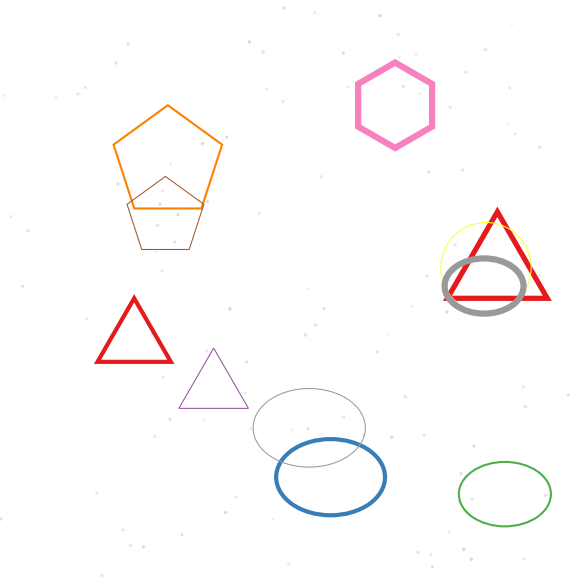[{"shape": "triangle", "thickness": 2.5, "radius": 0.5, "center": [0.861, 0.533]}, {"shape": "triangle", "thickness": 2, "radius": 0.37, "center": [0.232, 0.409]}, {"shape": "oval", "thickness": 2, "radius": 0.47, "center": [0.572, 0.173]}, {"shape": "oval", "thickness": 1, "radius": 0.4, "center": [0.874, 0.143]}, {"shape": "triangle", "thickness": 0.5, "radius": 0.35, "center": [0.37, 0.327]}, {"shape": "pentagon", "thickness": 1, "radius": 0.49, "center": [0.291, 0.718]}, {"shape": "circle", "thickness": 0.5, "radius": 0.39, "center": [0.842, 0.536]}, {"shape": "pentagon", "thickness": 0.5, "radius": 0.35, "center": [0.286, 0.624]}, {"shape": "hexagon", "thickness": 3, "radius": 0.37, "center": [0.684, 0.817]}, {"shape": "oval", "thickness": 0.5, "radius": 0.49, "center": [0.535, 0.258]}, {"shape": "oval", "thickness": 3, "radius": 0.34, "center": [0.838, 0.504]}]